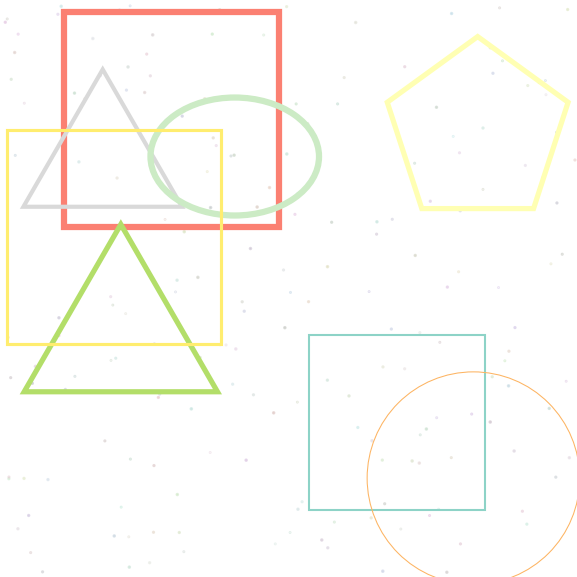[{"shape": "square", "thickness": 1, "radius": 0.76, "center": [0.688, 0.267]}, {"shape": "pentagon", "thickness": 2.5, "radius": 0.82, "center": [0.827, 0.771]}, {"shape": "square", "thickness": 3, "radius": 0.93, "center": [0.297, 0.792]}, {"shape": "circle", "thickness": 0.5, "radius": 0.92, "center": [0.82, 0.171]}, {"shape": "triangle", "thickness": 2.5, "radius": 0.97, "center": [0.209, 0.417]}, {"shape": "triangle", "thickness": 2, "radius": 0.79, "center": [0.178, 0.72]}, {"shape": "oval", "thickness": 3, "radius": 0.73, "center": [0.406, 0.728]}, {"shape": "square", "thickness": 1.5, "radius": 0.93, "center": [0.197, 0.588]}]